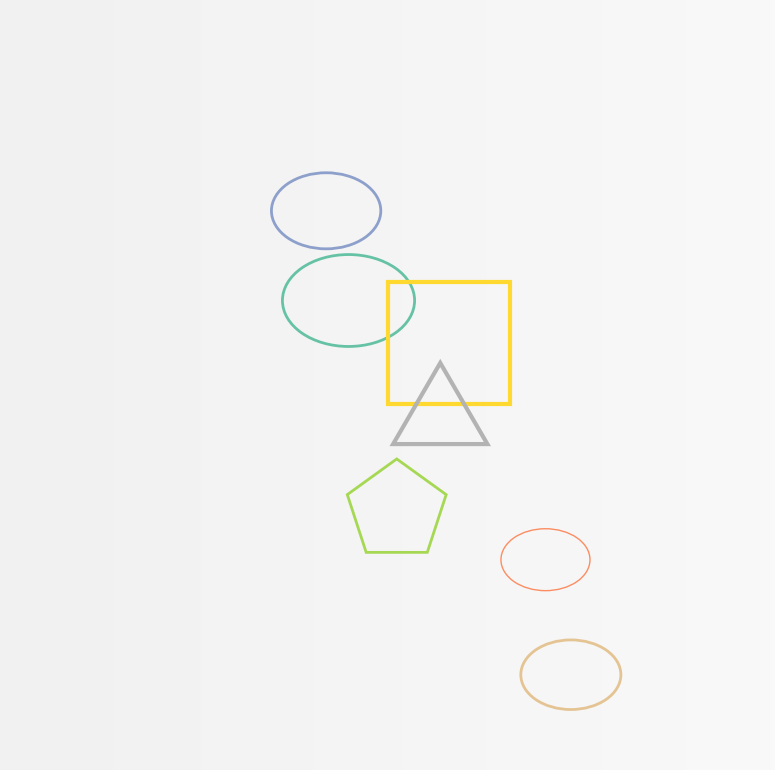[{"shape": "oval", "thickness": 1, "radius": 0.43, "center": [0.45, 0.61]}, {"shape": "oval", "thickness": 0.5, "radius": 0.29, "center": [0.704, 0.273]}, {"shape": "oval", "thickness": 1, "radius": 0.35, "center": [0.421, 0.726]}, {"shape": "pentagon", "thickness": 1, "radius": 0.34, "center": [0.512, 0.337]}, {"shape": "square", "thickness": 1.5, "radius": 0.39, "center": [0.58, 0.555]}, {"shape": "oval", "thickness": 1, "radius": 0.32, "center": [0.737, 0.124]}, {"shape": "triangle", "thickness": 1.5, "radius": 0.35, "center": [0.568, 0.458]}]